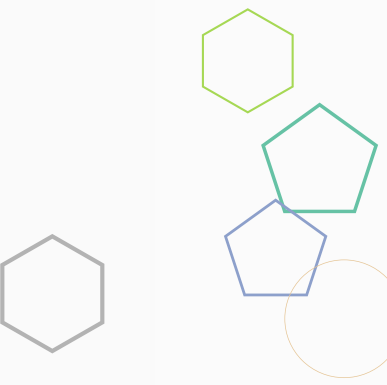[{"shape": "pentagon", "thickness": 2.5, "radius": 0.77, "center": [0.825, 0.575]}, {"shape": "pentagon", "thickness": 2, "radius": 0.68, "center": [0.711, 0.344]}, {"shape": "hexagon", "thickness": 1.5, "radius": 0.67, "center": [0.639, 0.842]}, {"shape": "circle", "thickness": 0.5, "radius": 0.76, "center": [0.888, 0.172]}, {"shape": "hexagon", "thickness": 3, "radius": 0.74, "center": [0.135, 0.237]}]